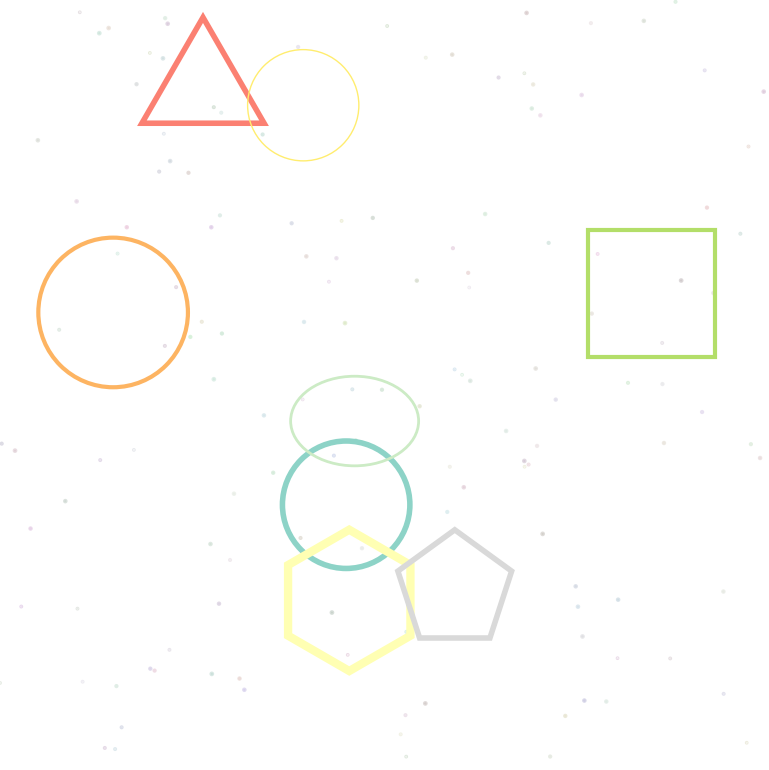[{"shape": "circle", "thickness": 2, "radius": 0.41, "center": [0.45, 0.345]}, {"shape": "hexagon", "thickness": 3, "radius": 0.46, "center": [0.454, 0.22]}, {"shape": "triangle", "thickness": 2, "radius": 0.46, "center": [0.264, 0.886]}, {"shape": "circle", "thickness": 1.5, "radius": 0.49, "center": [0.147, 0.594]}, {"shape": "square", "thickness": 1.5, "radius": 0.41, "center": [0.847, 0.619]}, {"shape": "pentagon", "thickness": 2, "radius": 0.39, "center": [0.591, 0.234]}, {"shape": "oval", "thickness": 1, "radius": 0.42, "center": [0.461, 0.453]}, {"shape": "circle", "thickness": 0.5, "radius": 0.36, "center": [0.394, 0.863]}]